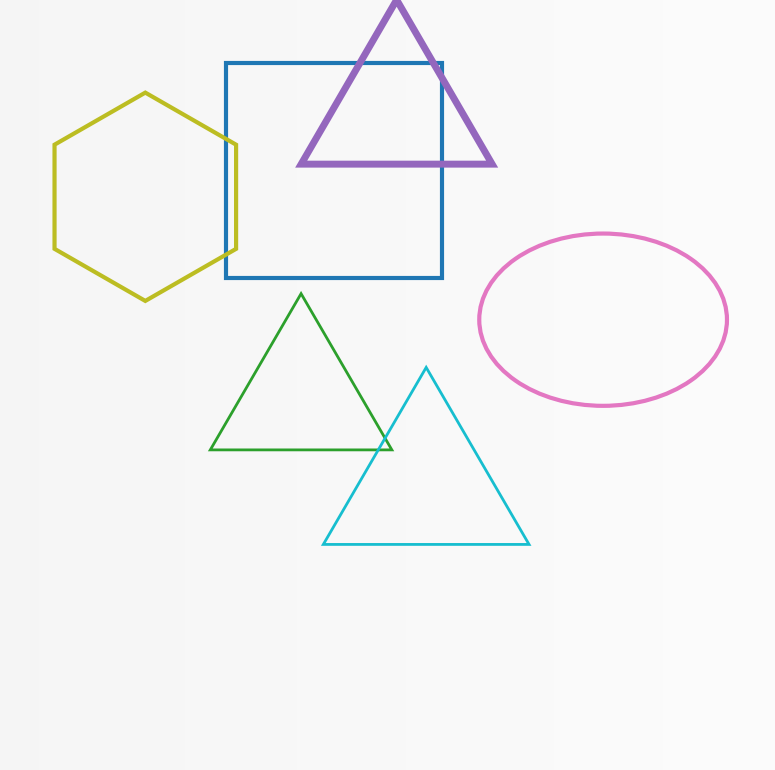[{"shape": "square", "thickness": 1.5, "radius": 0.7, "center": [0.431, 0.778]}, {"shape": "triangle", "thickness": 1, "radius": 0.68, "center": [0.388, 0.483]}, {"shape": "triangle", "thickness": 2.5, "radius": 0.71, "center": [0.512, 0.858]}, {"shape": "oval", "thickness": 1.5, "radius": 0.8, "center": [0.778, 0.585]}, {"shape": "hexagon", "thickness": 1.5, "radius": 0.68, "center": [0.188, 0.744]}, {"shape": "triangle", "thickness": 1, "radius": 0.77, "center": [0.55, 0.37]}]